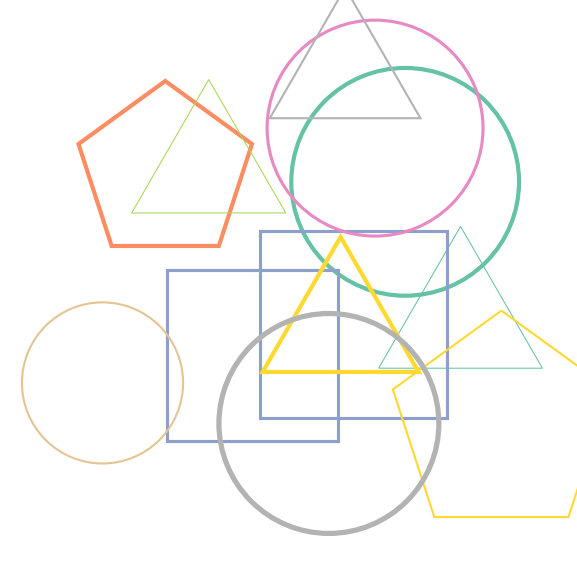[{"shape": "triangle", "thickness": 0.5, "radius": 0.82, "center": [0.797, 0.443]}, {"shape": "circle", "thickness": 2, "radius": 0.99, "center": [0.702, 0.684]}, {"shape": "pentagon", "thickness": 2, "radius": 0.79, "center": [0.286, 0.701]}, {"shape": "square", "thickness": 1.5, "radius": 0.74, "center": [0.437, 0.384]}, {"shape": "square", "thickness": 1.5, "radius": 0.81, "center": [0.612, 0.437]}, {"shape": "circle", "thickness": 1.5, "radius": 0.93, "center": [0.649, 0.777]}, {"shape": "triangle", "thickness": 0.5, "radius": 0.77, "center": [0.361, 0.707]}, {"shape": "pentagon", "thickness": 1, "radius": 0.99, "center": [0.868, 0.264]}, {"shape": "triangle", "thickness": 2, "radius": 0.78, "center": [0.59, 0.433]}, {"shape": "circle", "thickness": 1, "radius": 0.7, "center": [0.178, 0.336]}, {"shape": "triangle", "thickness": 1, "radius": 0.75, "center": [0.598, 0.87]}, {"shape": "circle", "thickness": 2.5, "radius": 0.95, "center": [0.57, 0.266]}]